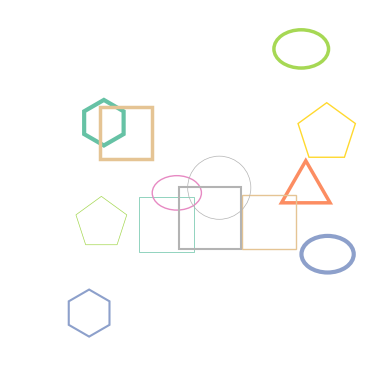[{"shape": "square", "thickness": 0.5, "radius": 0.36, "center": [0.434, 0.417]}, {"shape": "hexagon", "thickness": 3, "radius": 0.3, "center": [0.27, 0.681]}, {"shape": "triangle", "thickness": 2.5, "radius": 0.36, "center": [0.794, 0.51]}, {"shape": "oval", "thickness": 3, "radius": 0.34, "center": [0.851, 0.34]}, {"shape": "hexagon", "thickness": 1.5, "radius": 0.31, "center": [0.231, 0.187]}, {"shape": "oval", "thickness": 1, "radius": 0.32, "center": [0.459, 0.499]}, {"shape": "oval", "thickness": 2.5, "radius": 0.35, "center": [0.782, 0.873]}, {"shape": "pentagon", "thickness": 0.5, "radius": 0.35, "center": [0.263, 0.42]}, {"shape": "pentagon", "thickness": 1, "radius": 0.39, "center": [0.849, 0.655]}, {"shape": "square", "thickness": 2.5, "radius": 0.34, "center": [0.327, 0.656]}, {"shape": "square", "thickness": 1, "radius": 0.35, "center": [0.698, 0.424]}, {"shape": "square", "thickness": 1.5, "radius": 0.4, "center": [0.546, 0.435]}, {"shape": "circle", "thickness": 0.5, "radius": 0.41, "center": [0.57, 0.512]}]